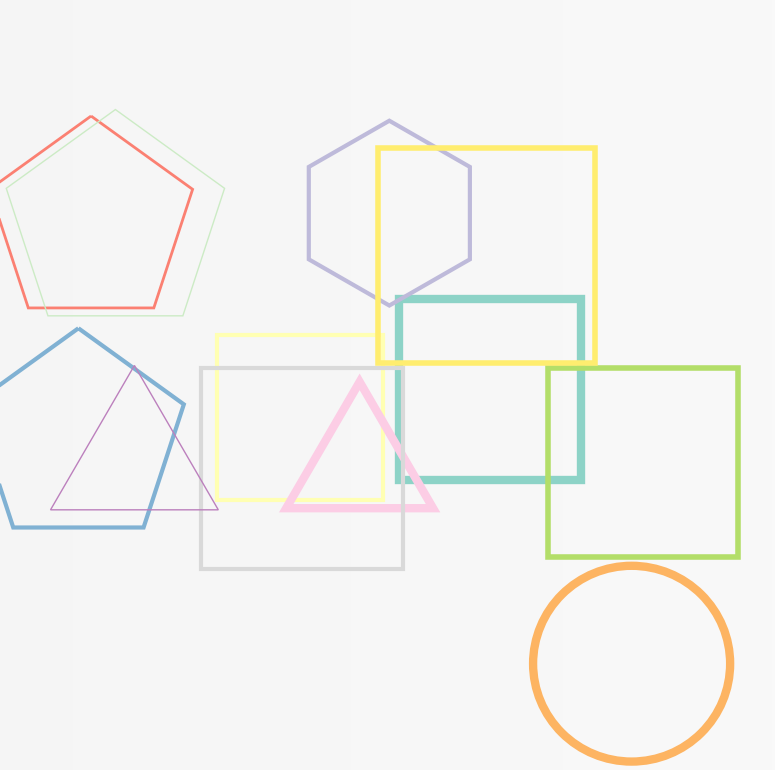[{"shape": "square", "thickness": 3, "radius": 0.59, "center": [0.633, 0.495]}, {"shape": "square", "thickness": 1.5, "radius": 0.54, "center": [0.387, 0.458]}, {"shape": "hexagon", "thickness": 1.5, "radius": 0.6, "center": [0.502, 0.723]}, {"shape": "pentagon", "thickness": 1, "radius": 0.69, "center": [0.118, 0.712]}, {"shape": "pentagon", "thickness": 1.5, "radius": 0.72, "center": [0.101, 0.431]}, {"shape": "circle", "thickness": 3, "radius": 0.64, "center": [0.815, 0.138]}, {"shape": "square", "thickness": 2, "radius": 0.61, "center": [0.83, 0.4]}, {"shape": "triangle", "thickness": 3, "radius": 0.55, "center": [0.464, 0.395]}, {"shape": "square", "thickness": 1.5, "radius": 0.65, "center": [0.39, 0.391]}, {"shape": "triangle", "thickness": 0.5, "radius": 0.62, "center": [0.173, 0.4]}, {"shape": "pentagon", "thickness": 0.5, "radius": 0.74, "center": [0.149, 0.71]}, {"shape": "square", "thickness": 2, "radius": 0.7, "center": [0.627, 0.669]}]